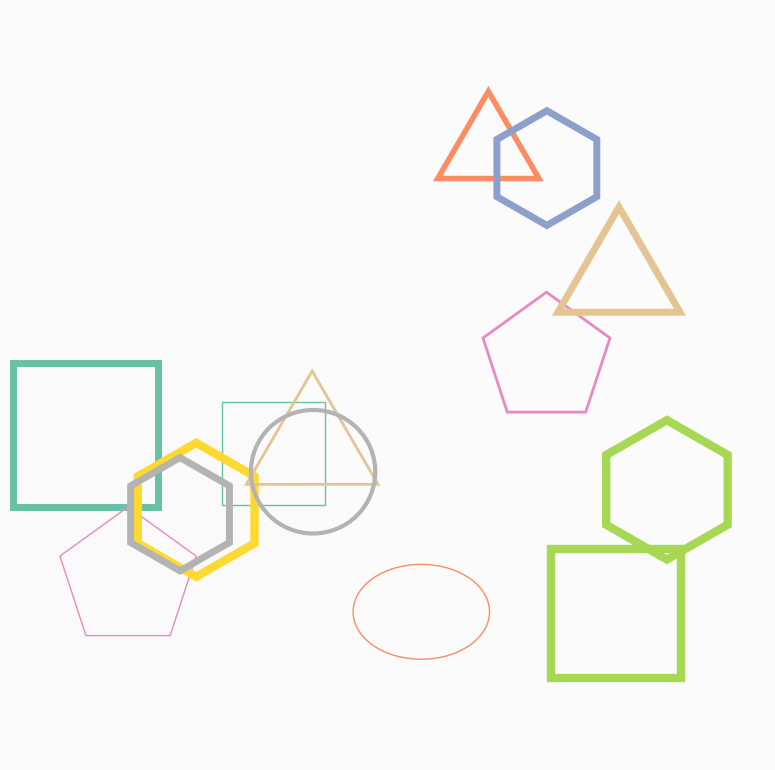[{"shape": "square", "thickness": 2.5, "radius": 0.47, "center": [0.111, 0.435]}, {"shape": "square", "thickness": 0.5, "radius": 0.33, "center": [0.353, 0.411]}, {"shape": "oval", "thickness": 0.5, "radius": 0.44, "center": [0.544, 0.205]}, {"shape": "triangle", "thickness": 2, "radius": 0.38, "center": [0.63, 0.806]}, {"shape": "hexagon", "thickness": 2.5, "radius": 0.37, "center": [0.706, 0.782]}, {"shape": "pentagon", "thickness": 0.5, "radius": 0.46, "center": [0.165, 0.249]}, {"shape": "pentagon", "thickness": 1, "radius": 0.43, "center": [0.705, 0.534]}, {"shape": "hexagon", "thickness": 3, "radius": 0.45, "center": [0.861, 0.364]}, {"shape": "square", "thickness": 3, "radius": 0.42, "center": [0.795, 0.203]}, {"shape": "hexagon", "thickness": 3, "radius": 0.43, "center": [0.253, 0.338]}, {"shape": "triangle", "thickness": 2.5, "radius": 0.46, "center": [0.799, 0.64]}, {"shape": "triangle", "thickness": 1, "radius": 0.49, "center": [0.403, 0.42]}, {"shape": "circle", "thickness": 1.5, "radius": 0.4, "center": [0.404, 0.387]}, {"shape": "hexagon", "thickness": 2.5, "radius": 0.37, "center": [0.232, 0.332]}]